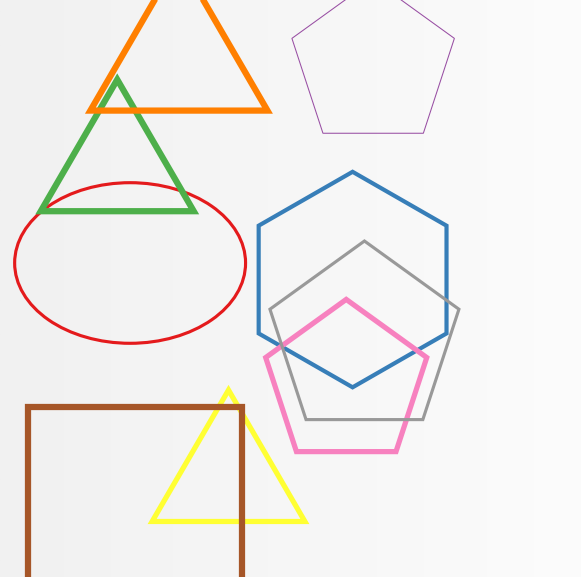[{"shape": "oval", "thickness": 1.5, "radius": 0.99, "center": [0.224, 0.544]}, {"shape": "hexagon", "thickness": 2, "radius": 0.93, "center": [0.607, 0.515]}, {"shape": "triangle", "thickness": 3, "radius": 0.76, "center": [0.202, 0.709]}, {"shape": "pentagon", "thickness": 0.5, "radius": 0.73, "center": [0.642, 0.887]}, {"shape": "triangle", "thickness": 3, "radius": 0.88, "center": [0.308, 0.896]}, {"shape": "triangle", "thickness": 2.5, "radius": 0.76, "center": [0.393, 0.172]}, {"shape": "square", "thickness": 3, "radius": 0.92, "center": [0.232, 0.111]}, {"shape": "pentagon", "thickness": 2.5, "radius": 0.73, "center": [0.596, 0.335]}, {"shape": "pentagon", "thickness": 1.5, "radius": 0.85, "center": [0.627, 0.411]}]